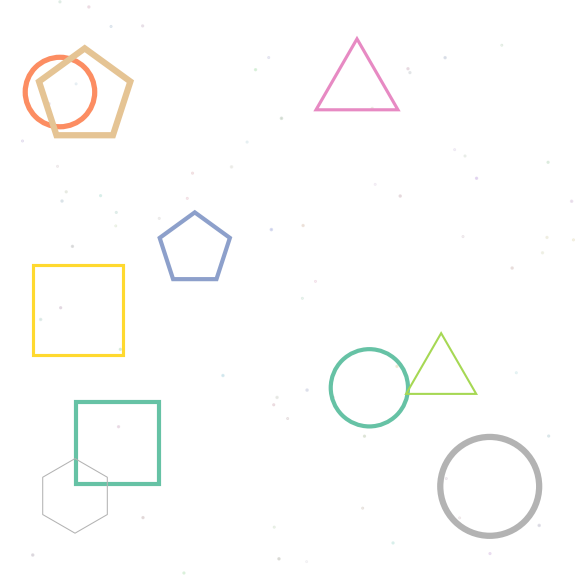[{"shape": "circle", "thickness": 2, "radius": 0.33, "center": [0.64, 0.328]}, {"shape": "square", "thickness": 2, "radius": 0.36, "center": [0.204, 0.232]}, {"shape": "circle", "thickness": 2.5, "radius": 0.3, "center": [0.104, 0.84]}, {"shape": "pentagon", "thickness": 2, "radius": 0.32, "center": [0.337, 0.567]}, {"shape": "triangle", "thickness": 1.5, "radius": 0.41, "center": [0.618, 0.85]}, {"shape": "triangle", "thickness": 1, "radius": 0.35, "center": [0.764, 0.352]}, {"shape": "square", "thickness": 1.5, "radius": 0.39, "center": [0.136, 0.463]}, {"shape": "pentagon", "thickness": 3, "radius": 0.42, "center": [0.147, 0.832]}, {"shape": "circle", "thickness": 3, "radius": 0.43, "center": [0.848, 0.157]}, {"shape": "hexagon", "thickness": 0.5, "radius": 0.32, "center": [0.13, 0.14]}]